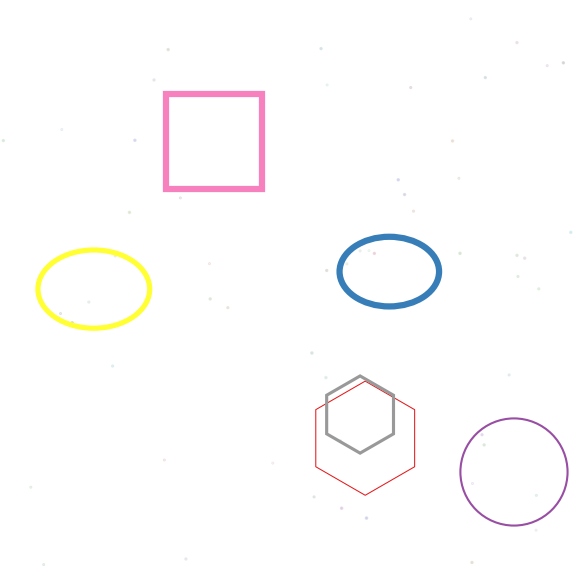[{"shape": "hexagon", "thickness": 0.5, "radius": 0.49, "center": [0.632, 0.24]}, {"shape": "oval", "thickness": 3, "radius": 0.43, "center": [0.674, 0.529]}, {"shape": "circle", "thickness": 1, "radius": 0.46, "center": [0.89, 0.182]}, {"shape": "oval", "thickness": 2.5, "radius": 0.48, "center": [0.162, 0.499]}, {"shape": "square", "thickness": 3, "radius": 0.41, "center": [0.371, 0.754]}, {"shape": "hexagon", "thickness": 1.5, "radius": 0.33, "center": [0.624, 0.281]}]